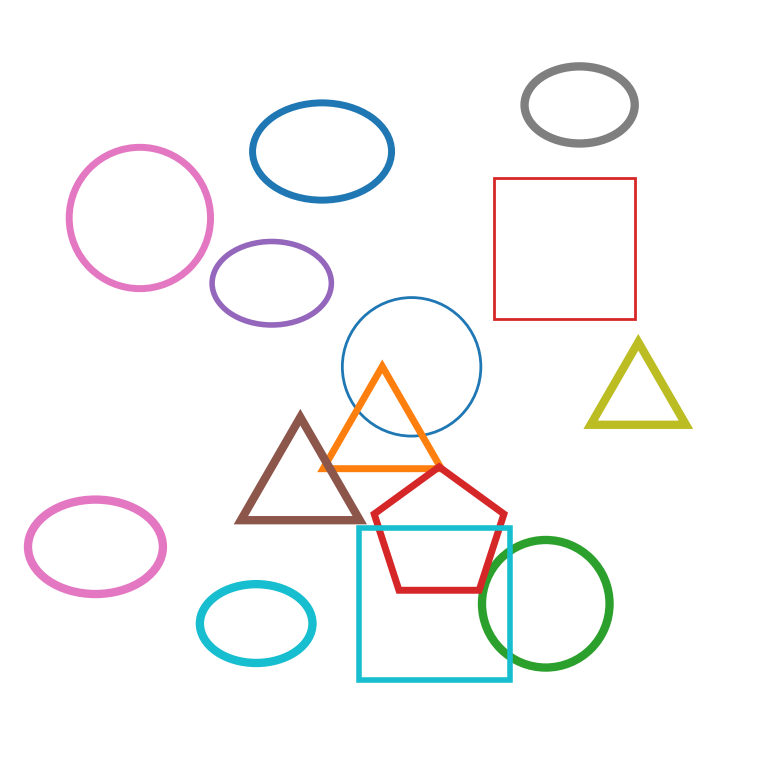[{"shape": "circle", "thickness": 1, "radius": 0.45, "center": [0.535, 0.524]}, {"shape": "oval", "thickness": 2.5, "radius": 0.45, "center": [0.418, 0.803]}, {"shape": "triangle", "thickness": 2.5, "radius": 0.44, "center": [0.496, 0.436]}, {"shape": "circle", "thickness": 3, "radius": 0.41, "center": [0.709, 0.216]}, {"shape": "pentagon", "thickness": 2.5, "radius": 0.44, "center": [0.57, 0.305]}, {"shape": "square", "thickness": 1, "radius": 0.46, "center": [0.733, 0.677]}, {"shape": "oval", "thickness": 2, "radius": 0.39, "center": [0.353, 0.632]}, {"shape": "triangle", "thickness": 3, "radius": 0.45, "center": [0.39, 0.369]}, {"shape": "circle", "thickness": 2.5, "radius": 0.46, "center": [0.182, 0.717]}, {"shape": "oval", "thickness": 3, "radius": 0.44, "center": [0.124, 0.29]}, {"shape": "oval", "thickness": 3, "radius": 0.36, "center": [0.753, 0.864]}, {"shape": "triangle", "thickness": 3, "radius": 0.36, "center": [0.829, 0.484]}, {"shape": "square", "thickness": 2, "radius": 0.49, "center": [0.564, 0.215]}, {"shape": "oval", "thickness": 3, "radius": 0.37, "center": [0.333, 0.19]}]